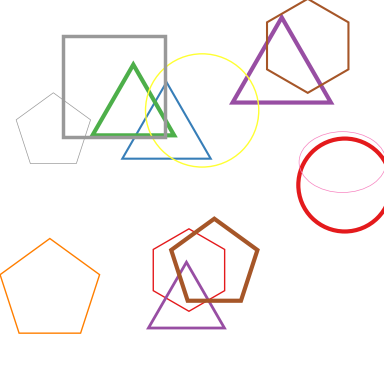[{"shape": "hexagon", "thickness": 1, "radius": 0.54, "center": [0.491, 0.299]}, {"shape": "circle", "thickness": 3, "radius": 0.6, "center": [0.896, 0.519]}, {"shape": "triangle", "thickness": 1.5, "radius": 0.66, "center": [0.433, 0.654]}, {"shape": "triangle", "thickness": 3, "radius": 0.61, "center": [0.346, 0.71]}, {"shape": "triangle", "thickness": 3, "radius": 0.74, "center": [0.732, 0.807]}, {"shape": "triangle", "thickness": 2, "radius": 0.57, "center": [0.484, 0.205]}, {"shape": "pentagon", "thickness": 1, "radius": 0.68, "center": [0.129, 0.245]}, {"shape": "circle", "thickness": 1, "radius": 0.74, "center": [0.525, 0.713]}, {"shape": "hexagon", "thickness": 1.5, "radius": 0.61, "center": [0.799, 0.881]}, {"shape": "pentagon", "thickness": 3, "radius": 0.59, "center": [0.557, 0.314]}, {"shape": "oval", "thickness": 0.5, "radius": 0.56, "center": [0.89, 0.579]}, {"shape": "pentagon", "thickness": 0.5, "radius": 0.51, "center": [0.139, 0.657]}, {"shape": "square", "thickness": 2.5, "radius": 0.66, "center": [0.296, 0.775]}]